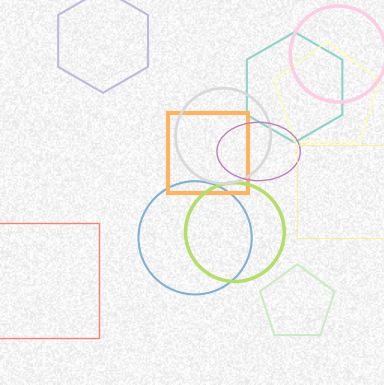[{"shape": "hexagon", "thickness": 1.5, "radius": 0.72, "center": [0.765, 0.773]}, {"shape": "pentagon", "thickness": 1, "radius": 0.72, "center": [0.849, 0.748]}, {"shape": "hexagon", "thickness": 1.5, "radius": 0.67, "center": [0.268, 0.894]}, {"shape": "square", "thickness": 1, "radius": 0.75, "center": [0.108, 0.273]}, {"shape": "circle", "thickness": 1.5, "radius": 0.74, "center": [0.507, 0.382]}, {"shape": "square", "thickness": 3, "radius": 0.52, "center": [0.541, 0.603]}, {"shape": "circle", "thickness": 2.5, "radius": 0.64, "center": [0.61, 0.397]}, {"shape": "circle", "thickness": 2.5, "radius": 0.62, "center": [0.879, 0.86]}, {"shape": "circle", "thickness": 2, "radius": 0.62, "center": [0.58, 0.647]}, {"shape": "oval", "thickness": 1, "radius": 0.54, "center": [0.672, 0.607]}, {"shape": "pentagon", "thickness": 1.5, "radius": 0.51, "center": [0.772, 0.212]}, {"shape": "square", "thickness": 0.5, "radius": 0.6, "center": [0.892, 0.504]}]